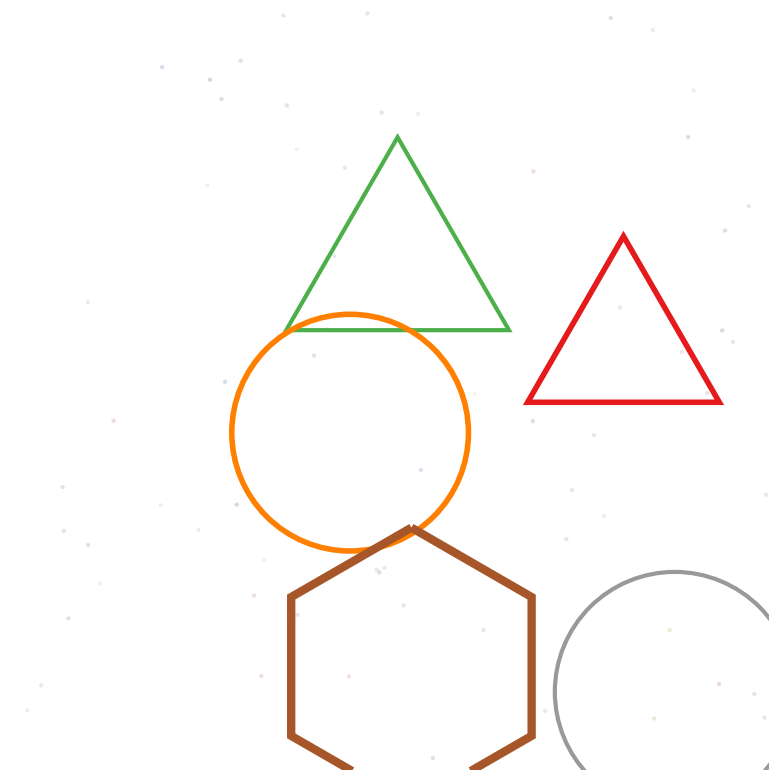[{"shape": "triangle", "thickness": 2, "radius": 0.72, "center": [0.81, 0.549]}, {"shape": "triangle", "thickness": 1.5, "radius": 0.84, "center": [0.516, 0.655]}, {"shape": "circle", "thickness": 2, "radius": 0.77, "center": [0.455, 0.438]}, {"shape": "hexagon", "thickness": 3, "radius": 0.9, "center": [0.534, 0.134]}, {"shape": "circle", "thickness": 1.5, "radius": 0.78, "center": [0.876, 0.102]}]